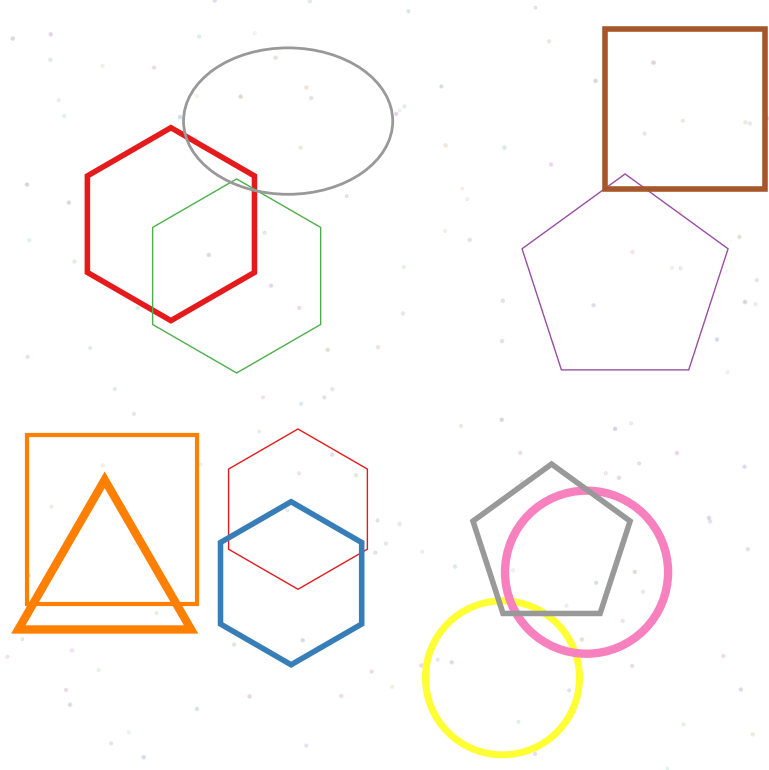[{"shape": "hexagon", "thickness": 2, "radius": 0.63, "center": [0.222, 0.709]}, {"shape": "hexagon", "thickness": 0.5, "radius": 0.52, "center": [0.387, 0.339]}, {"shape": "hexagon", "thickness": 2, "radius": 0.53, "center": [0.378, 0.243]}, {"shape": "hexagon", "thickness": 0.5, "radius": 0.63, "center": [0.307, 0.642]}, {"shape": "pentagon", "thickness": 0.5, "radius": 0.7, "center": [0.812, 0.633]}, {"shape": "triangle", "thickness": 3, "radius": 0.65, "center": [0.136, 0.247]}, {"shape": "square", "thickness": 1.5, "radius": 0.55, "center": [0.146, 0.326]}, {"shape": "circle", "thickness": 2.5, "radius": 0.5, "center": [0.653, 0.12]}, {"shape": "square", "thickness": 2, "radius": 0.52, "center": [0.89, 0.858]}, {"shape": "circle", "thickness": 3, "radius": 0.53, "center": [0.762, 0.257]}, {"shape": "pentagon", "thickness": 2, "radius": 0.54, "center": [0.716, 0.29]}, {"shape": "oval", "thickness": 1, "radius": 0.68, "center": [0.374, 0.843]}]